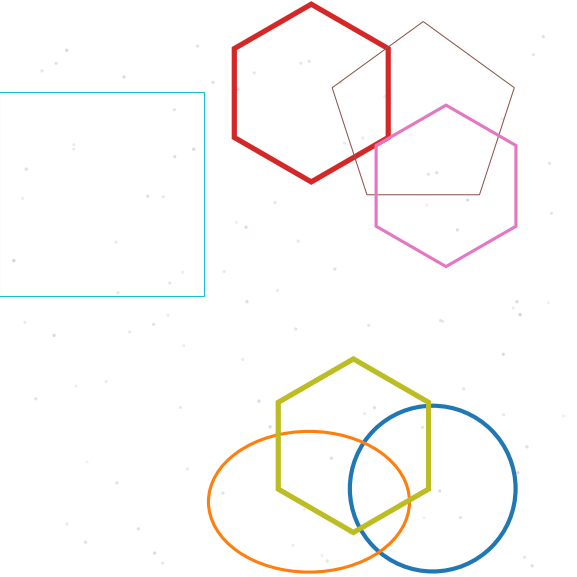[{"shape": "circle", "thickness": 2, "radius": 0.72, "center": [0.749, 0.153]}, {"shape": "oval", "thickness": 1.5, "radius": 0.87, "center": [0.535, 0.13]}, {"shape": "hexagon", "thickness": 2.5, "radius": 0.77, "center": [0.539, 0.838]}, {"shape": "pentagon", "thickness": 0.5, "radius": 0.83, "center": [0.733, 0.796]}, {"shape": "hexagon", "thickness": 1.5, "radius": 0.7, "center": [0.772, 0.677]}, {"shape": "hexagon", "thickness": 2.5, "radius": 0.75, "center": [0.612, 0.227]}, {"shape": "square", "thickness": 0.5, "radius": 0.89, "center": [0.176, 0.663]}]